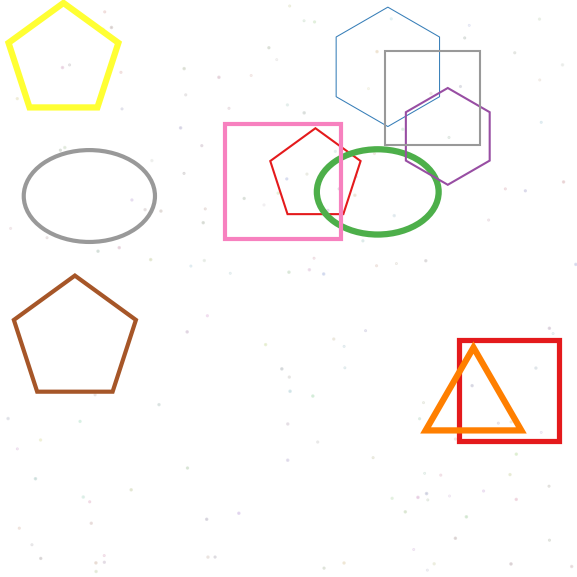[{"shape": "square", "thickness": 2.5, "radius": 0.43, "center": [0.881, 0.323]}, {"shape": "pentagon", "thickness": 1, "radius": 0.41, "center": [0.546, 0.695]}, {"shape": "hexagon", "thickness": 0.5, "radius": 0.52, "center": [0.672, 0.883]}, {"shape": "oval", "thickness": 3, "radius": 0.53, "center": [0.654, 0.667]}, {"shape": "hexagon", "thickness": 1, "radius": 0.42, "center": [0.775, 0.763]}, {"shape": "triangle", "thickness": 3, "radius": 0.48, "center": [0.82, 0.302]}, {"shape": "pentagon", "thickness": 3, "radius": 0.5, "center": [0.11, 0.894]}, {"shape": "pentagon", "thickness": 2, "radius": 0.56, "center": [0.13, 0.411]}, {"shape": "square", "thickness": 2, "radius": 0.5, "center": [0.49, 0.685]}, {"shape": "oval", "thickness": 2, "radius": 0.57, "center": [0.155, 0.66]}, {"shape": "square", "thickness": 1, "radius": 0.41, "center": [0.749, 0.83]}]